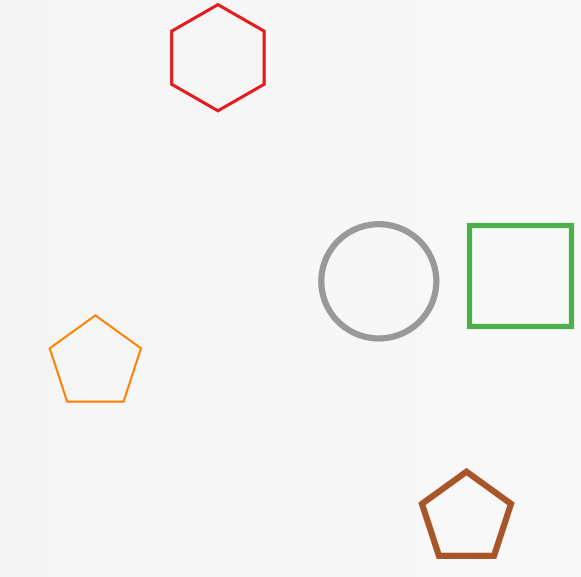[{"shape": "hexagon", "thickness": 1.5, "radius": 0.46, "center": [0.375, 0.899]}, {"shape": "square", "thickness": 2.5, "radius": 0.44, "center": [0.895, 0.522]}, {"shape": "pentagon", "thickness": 1, "radius": 0.41, "center": [0.164, 0.37]}, {"shape": "pentagon", "thickness": 3, "radius": 0.4, "center": [0.803, 0.102]}, {"shape": "circle", "thickness": 3, "radius": 0.49, "center": [0.652, 0.512]}]